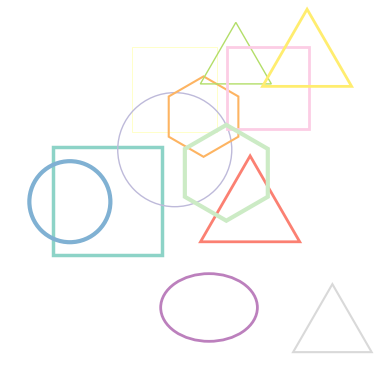[{"shape": "square", "thickness": 2.5, "radius": 0.71, "center": [0.278, 0.478]}, {"shape": "square", "thickness": 0.5, "radius": 0.55, "center": [0.453, 0.768]}, {"shape": "circle", "thickness": 1, "radius": 0.74, "center": [0.454, 0.611]}, {"shape": "triangle", "thickness": 2, "radius": 0.74, "center": [0.65, 0.446]}, {"shape": "circle", "thickness": 3, "radius": 0.53, "center": [0.181, 0.476]}, {"shape": "hexagon", "thickness": 1.5, "radius": 0.52, "center": [0.529, 0.697]}, {"shape": "triangle", "thickness": 1, "radius": 0.53, "center": [0.613, 0.835]}, {"shape": "square", "thickness": 2, "radius": 0.53, "center": [0.697, 0.771]}, {"shape": "triangle", "thickness": 1.5, "radius": 0.59, "center": [0.863, 0.144]}, {"shape": "oval", "thickness": 2, "radius": 0.63, "center": [0.543, 0.201]}, {"shape": "hexagon", "thickness": 3, "radius": 0.62, "center": [0.588, 0.551]}, {"shape": "triangle", "thickness": 2, "radius": 0.67, "center": [0.798, 0.842]}]